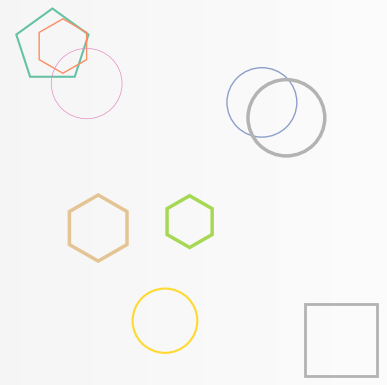[{"shape": "pentagon", "thickness": 1.5, "radius": 0.49, "center": [0.135, 0.88]}, {"shape": "hexagon", "thickness": 1, "radius": 0.35, "center": [0.162, 0.88]}, {"shape": "circle", "thickness": 1, "radius": 0.45, "center": [0.676, 0.734]}, {"shape": "circle", "thickness": 0.5, "radius": 0.46, "center": [0.224, 0.783]}, {"shape": "hexagon", "thickness": 2.5, "radius": 0.34, "center": [0.489, 0.424]}, {"shape": "circle", "thickness": 1.5, "radius": 0.42, "center": [0.426, 0.167]}, {"shape": "hexagon", "thickness": 2.5, "radius": 0.43, "center": [0.253, 0.408]}, {"shape": "circle", "thickness": 2.5, "radius": 0.5, "center": [0.739, 0.694]}, {"shape": "square", "thickness": 2, "radius": 0.46, "center": [0.879, 0.116]}]